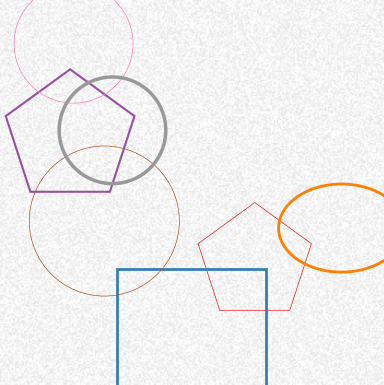[{"shape": "pentagon", "thickness": 0.5, "radius": 0.77, "center": [0.662, 0.319]}, {"shape": "square", "thickness": 2, "radius": 0.97, "center": [0.498, 0.107]}, {"shape": "pentagon", "thickness": 1.5, "radius": 0.88, "center": [0.182, 0.644]}, {"shape": "oval", "thickness": 2, "radius": 0.82, "center": [0.887, 0.408]}, {"shape": "circle", "thickness": 0.5, "radius": 0.97, "center": [0.271, 0.426]}, {"shape": "circle", "thickness": 0.5, "radius": 0.77, "center": [0.191, 0.887]}, {"shape": "circle", "thickness": 2.5, "radius": 0.69, "center": [0.292, 0.662]}]